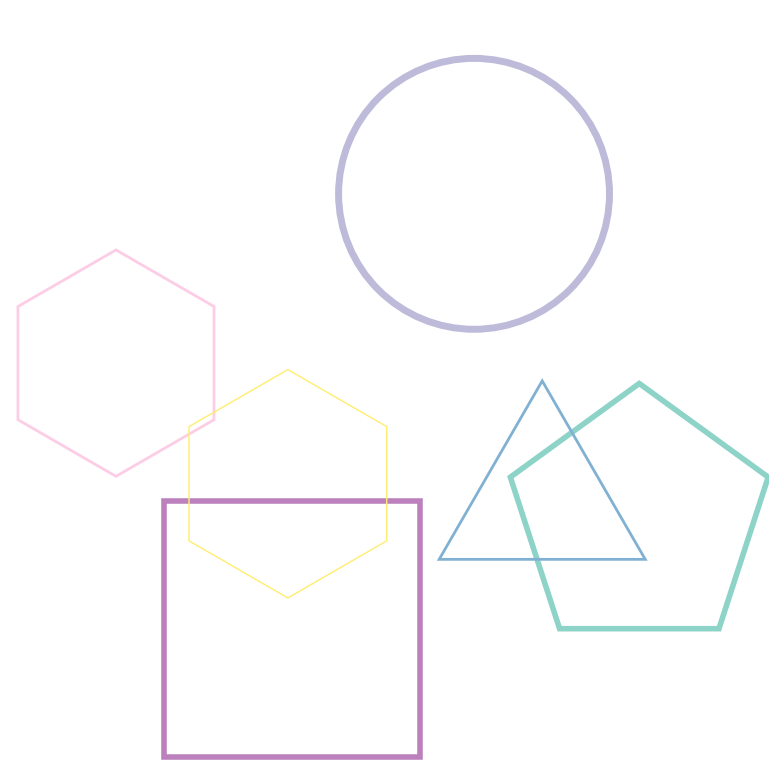[{"shape": "pentagon", "thickness": 2, "radius": 0.88, "center": [0.83, 0.326]}, {"shape": "circle", "thickness": 2.5, "radius": 0.88, "center": [0.616, 0.748]}, {"shape": "triangle", "thickness": 1, "radius": 0.77, "center": [0.704, 0.351]}, {"shape": "hexagon", "thickness": 1, "radius": 0.74, "center": [0.151, 0.528]}, {"shape": "square", "thickness": 2, "radius": 0.83, "center": [0.38, 0.183]}, {"shape": "hexagon", "thickness": 0.5, "radius": 0.74, "center": [0.374, 0.372]}]